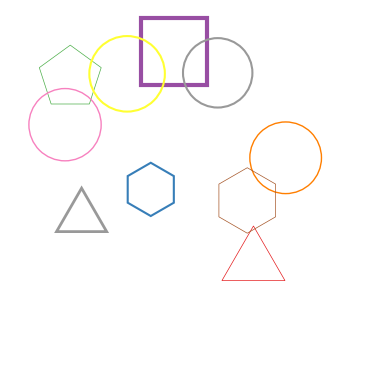[{"shape": "triangle", "thickness": 0.5, "radius": 0.47, "center": [0.658, 0.318]}, {"shape": "hexagon", "thickness": 1.5, "radius": 0.35, "center": [0.392, 0.508]}, {"shape": "pentagon", "thickness": 0.5, "radius": 0.42, "center": [0.182, 0.798]}, {"shape": "square", "thickness": 3, "radius": 0.43, "center": [0.452, 0.867]}, {"shape": "circle", "thickness": 1, "radius": 0.47, "center": [0.742, 0.59]}, {"shape": "circle", "thickness": 1.5, "radius": 0.49, "center": [0.33, 0.808]}, {"shape": "hexagon", "thickness": 0.5, "radius": 0.43, "center": [0.642, 0.479]}, {"shape": "circle", "thickness": 1, "radius": 0.47, "center": [0.169, 0.676]}, {"shape": "circle", "thickness": 1.5, "radius": 0.45, "center": [0.565, 0.811]}, {"shape": "triangle", "thickness": 2, "radius": 0.38, "center": [0.212, 0.436]}]